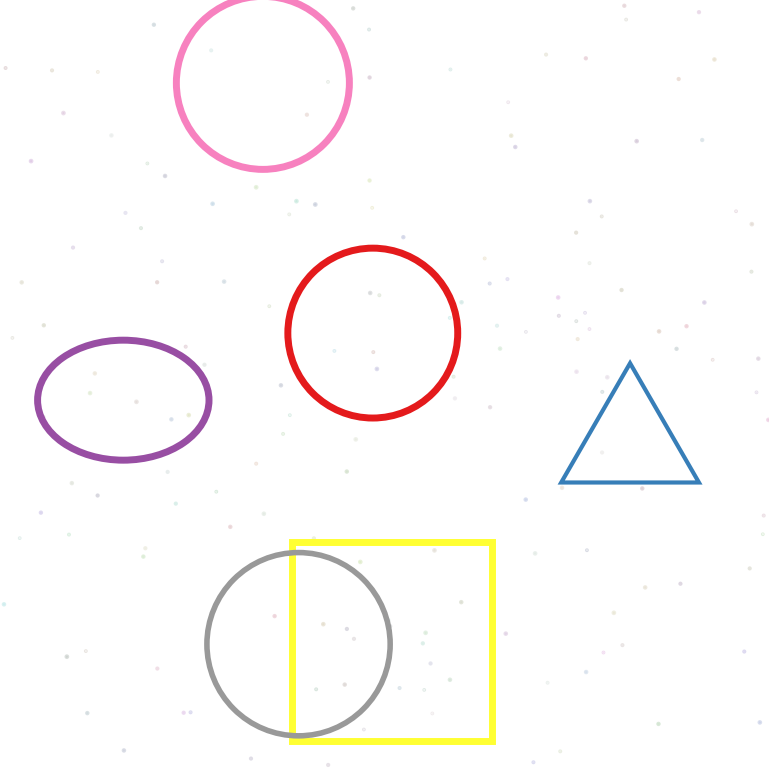[{"shape": "circle", "thickness": 2.5, "radius": 0.55, "center": [0.484, 0.567]}, {"shape": "triangle", "thickness": 1.5, "radius": 0.52, "center": [0.818, 0.425]}, {"shape": "oval", "thickness": 2.5, "radius": 0.56, "center": [0.16, 0.48]}, {"shape": "square", "thickness": 2.5, "radius": 0.65, "center": [0.509, 0.167]}, {"shape": "circle", "thickness": 2.5, "radius": 0.56, "center": [0.341, 0.892]}, {"shape": "circle", "thickness": 2, "radius": 0.59, "center": [0.388, 0.163]}]